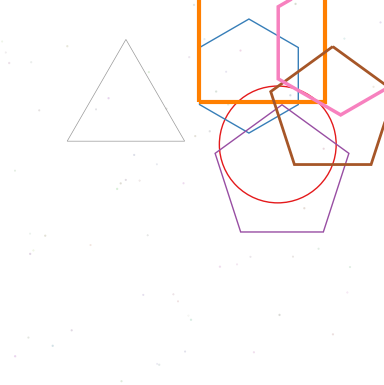[{"shape": "circle", "thickness": 1, "radius": 0.76, "center": [0.721, 0.625]}, {"shape": "hexagon", "thickness": 1, "radius": 0.74, "center": [0.647, 0.802]}, {"shape": "pentagon", "thickness": 1, "radius": 0.91, "center": [0.732, 0.545]}, {"shape": "square", "thickness": 3, "radius": 0.82, "center": [0.68, 0.897]}, {"shape": "pentagon", "thickness": 2, "radius": 0.85, "center": [0.864, 0.71]}, {"shape": "hexagon", "thickness": 2.5, "radius": 0.94, "center": [0.885, 0.889]}, {"shape": "triangle", "thickness": 0.5, "radius": 0.88, "center": [0.327, 0.721]}]